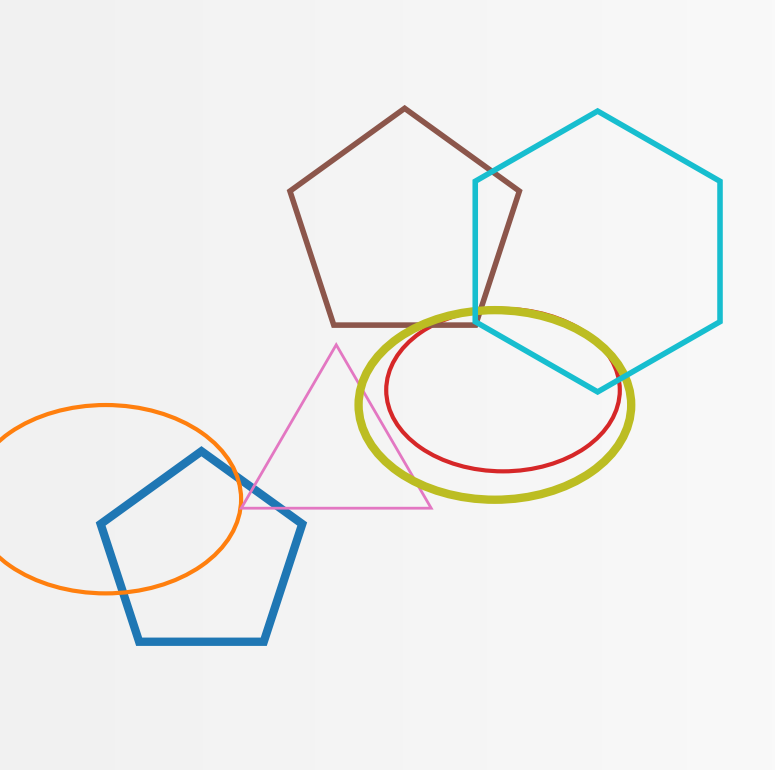[{"shape": "pentagon", "thickness": 3, "radius": 0.68, "center": [0.26, 0.277]}, {"shape": "oval", "thickness": 1.5, "radius": 0.87, "center": [0.136, 0.352]}, {"shape": "oval", "thickness": 1.5, "radius": 0.75, "center": [0.649, 0.493]}, {"shape": "pentagon", "thickness": 2, "radius": 0.78, "center": [0.522, 0.704]}, {"shape": "triangle", "thickness": 1, "radius": 0.71, "center": [0.434, 0.411]}, {"shape": "oval", "thickness": 3, "radius": 0.88, "center": [0.639, 0.474]}, {"shape": "hexagon", "thickness": 2, "radius": 0.91, "center": [0.771, 0.673]}]